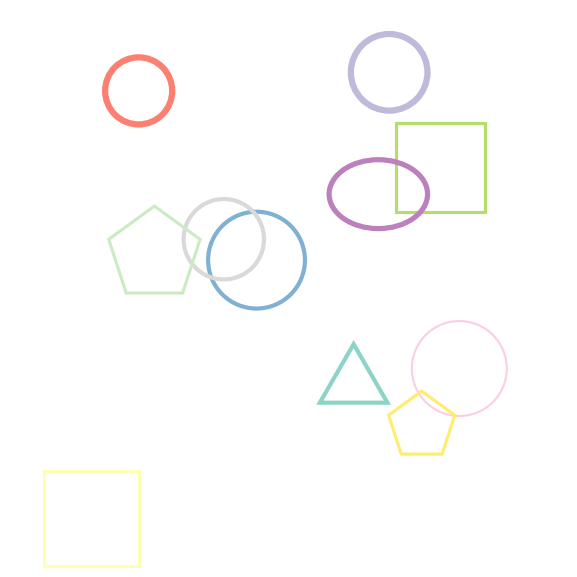[{"shape": "triangle", "thickness": 2, "radius": 0.34, "center": [0.612, 0.336]}, {"shape": "square", "thickness": 1.5, "radius": 0.41, "center": [0.158, 0.101]}, {"shape": "circle", "thickness": 3, "radius": 0.33, "center": [0.674, 0.874]}, {"shape": "circle", "thickness": 3, "radius": 0.29, "center": [0.24, 0.842]}, {"shape": "circle", "thickness": 2, "radius": 0.42, "center": [0.444, 0.549]}, {"shape": "square", "thickness": 1.5, "radius": 0.38, "center": [0.763, 0.709]}, {"shape": "circle", "thickness": 1, "radius": 0.41, "center": [0.795, 0.361]}, {"shape": "circle", "thickness": 2, "radius": 0.35, "center": [0.388, 0.585]}, {"shape": "oval", "thickness": 2.5, "radius": 0.43, "center": [0.655, 0.663]}, {"shape": "pentagon", "thickness": 1.5, "radius": 0.42, "center": [0.267, 0.559]}, {"shape": "pentagon", "thickness": 1.5, "radius": 0.3, "center": [0.73, 0.262]}]